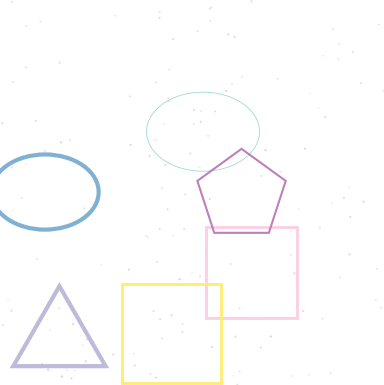[{"shape": "oval", "thickness": 0.5, "radius": 0.73, "center": [0.527, 0.658]}, {"shape": "triangle", "thickness": 3, "radius": 0.69, "center": [0.154, 0.118]}, {"shape": "oval", "thickness": 3, "radius": 0.7, "center": [0.117, 0.501]}, {"shape": "square", "thickness": 2, "radius": 0.59, "center": [0.652, 0.293]}, {"shape": "pentagon", "thickness": 1.5, "radius": 0.6, "center": [0.627, 0.493]}, {"shape": "square", "thickness": 2, "radius": 0.64, "center": [0.445, 0.133]}]